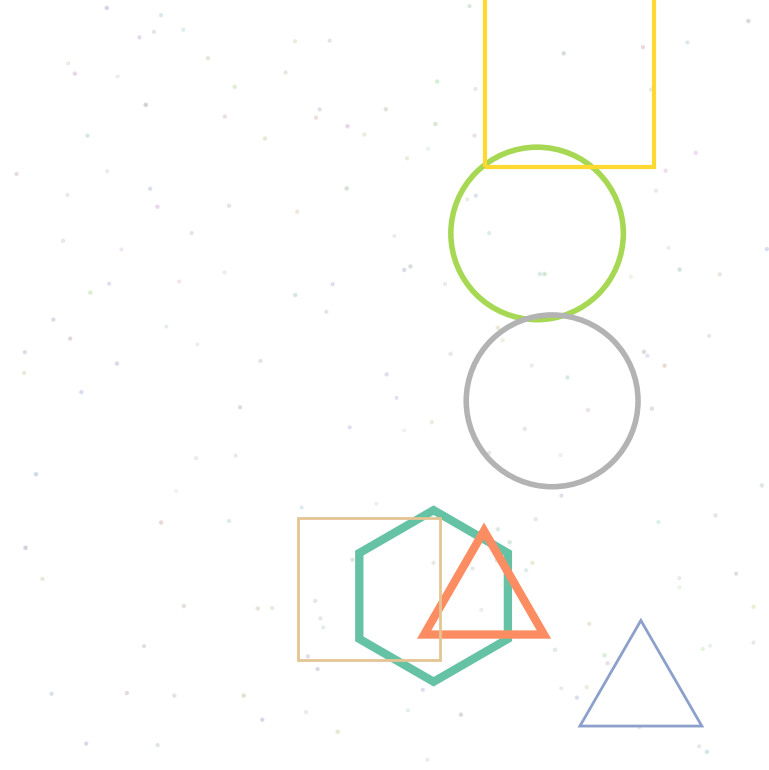[{"shape": "hexagon", "thickness": 3, "radius": 0.56, "center": [0.563, 0.226]}, {"shape": "triangle", "thickness": 3, "radius": 0.45, "center": [0.629, 0.221]}, {"shape": "triangle", "thickness": 1, "radius": 0.46, "center": [0.832, 0.103]}, {"shape": "circle", "thickness": 2, "radius": 0.56, "center": [0.698, 0.697]}, {"shape": "square", "thickness": 1.5, "radius": 0.55, "center": [0.74, 0.893]}, {"shape": "square", "thickness": 1, "radius": 0.46, "center": [0.479, 0.235]}, {"shape": "circle", "thickness": 2, "radius": 0.56, "center": [0.717, 0.479]}]